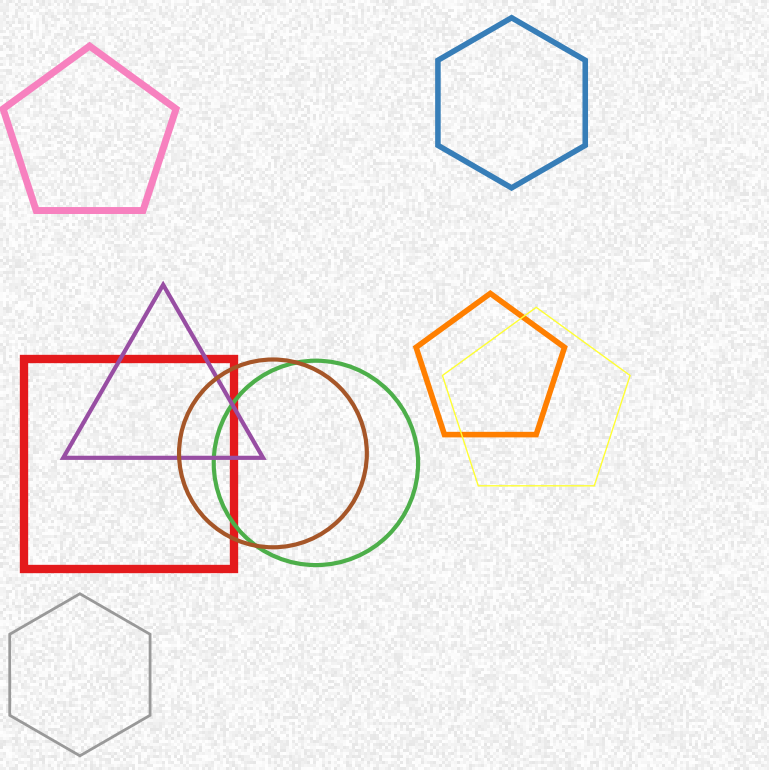[{"shape": "square", "thickness": 3, "radius": 0.68, "center": [0.168, 0.397]}, {"shape": "hexagon", "thickness": 2, "radius": 0.55, "center": [0.664, 0.866]}, {"shape": "circle", "thickness": 1.5, "radius": 0.66, "center": [0.41, 0.399]}, {"shape": "triangle", "thickness": 1.5, "radius": 0.75, "center": [0.212, 0.48]}, {"shape": "pentagon", "thickness": 2, "radius": 0.51, "center": [0.637, 0.518]}, {"shape": "pentagon", "thickness": 0.5, "radius": 0.64, "center": [0.696, 0.473]}, {"shape": "circle", "thickness": 1.5, "radius": 0.61, "center": [0.354, 0.411]}, {"shape": "pentagon", "thickness": 2.5, "radius": 0.59, "center": [0.116, 0.822]}, {"shape": "hexagon", "thickness": 1, "radius": 0.53, "center": [0.104, 0.124]}]